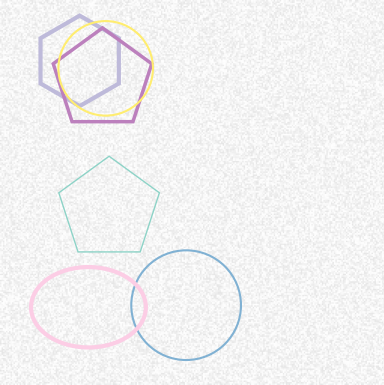[{"shape": "pentagon", "thickness": 1, "radius": 0.69, "center": [0.283, 0.457]}, {"shape": "hexagon", "thickness": 3, "radius": 0.59, "center": [0.207, 0.842]}, {"shape": "circle", "thickness": 1.5, "radius": 0.71, "center": [0.483, 0.207]}, {"shape": "oval", "thickness": 3, "radius": 0.75, "center": [0.23, 0.202]}, {"shape": "pentagon", "thickness": 2.5, "radius": 0.67, "center": [0.266, 0.793]}, {"shape": "circle", "thickness": 1.5, "radius": 0.61, "center": [0.275, 0.822]}]